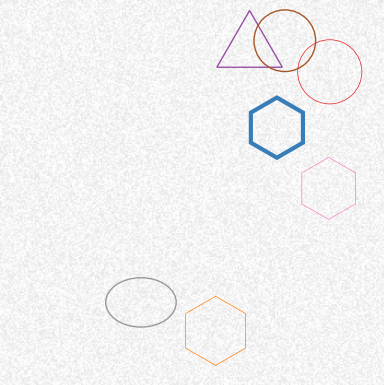[{"shape": "circle", "thickness": 0.5, "radius": 0.42, "center": [0.857, 0.813]}, {"shape": "hexagon", "thickness": 3, "radius": 0.39, "center": [0.719, 0.668]}, {"shape": "triangle", "thickness": 1, "radius": 0.49, "center": [0.648, 0.874]}, {"shape": "hexagon", "thickness": 0.5, "radius": 0.45, "center": [0.56, 0.141]}, {"shape": "circle", "thickness": 1, "radius": 0.4, "center": [0.74, 0.894]}, {"shape": "hexagon", "thickness": 0.5, "radius": 0.4, "center": [0.854, 0.511]}, {"shape": "oval", "thickness": 1, "radius": 0.46, "center": [0.366, 0.215]}]